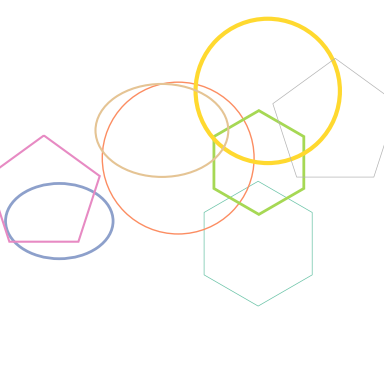[{"shape": "hexagon", "thickness": 0.5, "radius": 0.81, "center": [0.671, 0.367]}, {"shape": "circle", "thickness": 1, "radius": 0.99, "center": [0.463, 0.589]}, {"shape": "oval", "thickness": 2, "radius": 0.7, "center": [0.154, 0.426]}, {"shape": "pentagon", "thickness": 1.5, "radius": 0.76, "center": [0.114, 0.496]}, {"shape": "hexagon", "thickness": 2, "radius": 0.67, "center": [0.672, 0.578]}, {"shape": "circle", "thickness": 3, "radius": 0.94, "center": [0.695, 0.764]}, {"shape": "oval", "thickness": 1.5, "radius": 0.86, "center": [0.421, 0.661]}, {"shape": "pentagon", "thickness": 0.5, "radius": 0.85, "center": [0.871, 0.678]}]